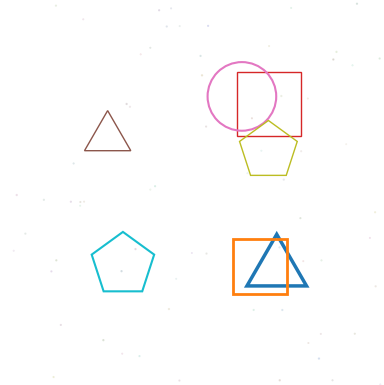[{"shape": "triangle", "thickness": 2.5, "radius": 0.45, "center": [0.719, 0.302]}, {"shape": "square", "thickness": 2, "radius": 0.35, "center": [0.675, 0.308]}, {"shape": "square", "thickness": 1, "radius": 0.42, "center": [0.698, 0.729]}, {"shape": "triangle", "thickness": 1, "radius": 0.35, "center": [0.28, 0.643]}, {"shape": "circle", "thickness": 1.5, "radius": 0.45, "center": [0.628, 0.75]}, {"shape": "pentagon", "thickness": 1, "radius": 0.39, "center": [0.697, 0.608]}, {"shape": "pentagon", "thickness": 1.5, "radius": 0.43, "center": [0.319, 0.312]}]